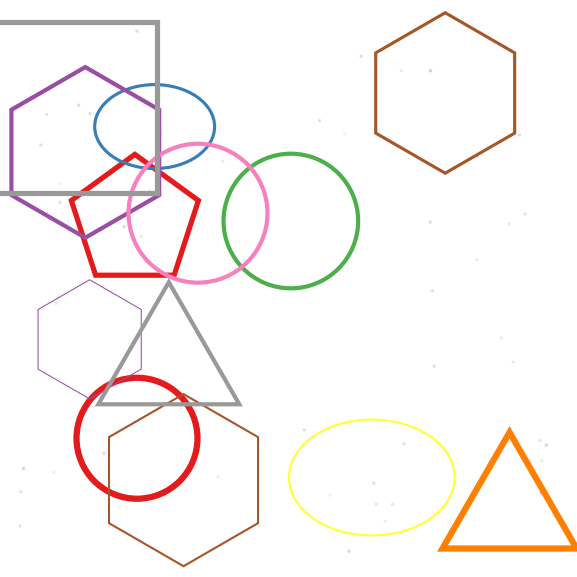[{"shape": "pentagon", "thickness": 2.5, "radius": 0.58, "center": [0.234, 0.616]}, {"shape": "circle", "thickness": 3, "radius": 0.52, "center": [0.237, 0.24]}, {"shape": "oval", "thickness": 1.5, "radius": 0.52, "center": [0.268, 0.78]}, {"shape": "circle", "thickness": 2, "radius": 0.58, "center": [0.504, 0.616]}, {"shape": "hexagon", "thickness": 2, "radius": 0.74, "center": [0.148, 0.735]}, {"shape": "hexagon", "thickness": 0.5, "radius": 0.52, "center": [0.155, 0.412]}, {"shape": "triangle", "thickness": 3, "radius": 0.67, "center": [0.882, 0.116]}, {"shape": "oval", "thickness": 1, "radius": 0.72, "center": [0.644, 0.172]}, {"shape": "hexagon", "thickness": 1.5, "radius": 0.69, "center": [0.771, 0.838]}, {"shape": "hexagon", "thickness": 1, "radius": 0.74, "center": [0.318, 0.168]}, {"shape": "circle", "thickness": 2, "radius": 0.6, "center": [0.343, 0.63]}, {"shape": "square", "thickness": 2.5, "radius": 0.74, "center": [0.124, 0.813]}, {"shape": "triangle", "thickness": 2, "radius": 0.7, "center": [0.292, 0.37]}]